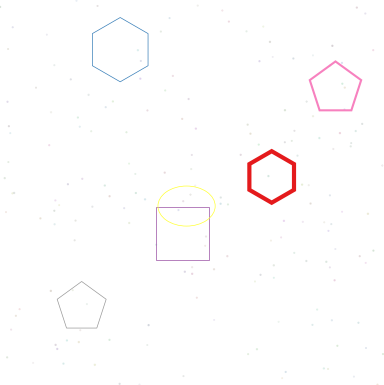[{"shape": "hexagon", "thickness": 3, "radius": 0.33, "center": [0.706, 0.54]}, {"shape": "hexagon", "thickness": 0.5, "radius": 0.42, "center": [0.312, 0.871]}, {"shape": "square", "thickness": 0.5, "radius": 0.34, "center": [0.474, 0.394]}, {"shape": "oval", "thickness": 0.5, "radius": 0.37, "center": [0.485, 0.465]}, {"shape": "pentagon", "thickness": 1.5, "radius": 0.35, "center": [0.871, 0.77]}, {"shape": "pentagon", "thickness": 0.5, "radius": 0.33, "center": [0.212, 0.202]}]